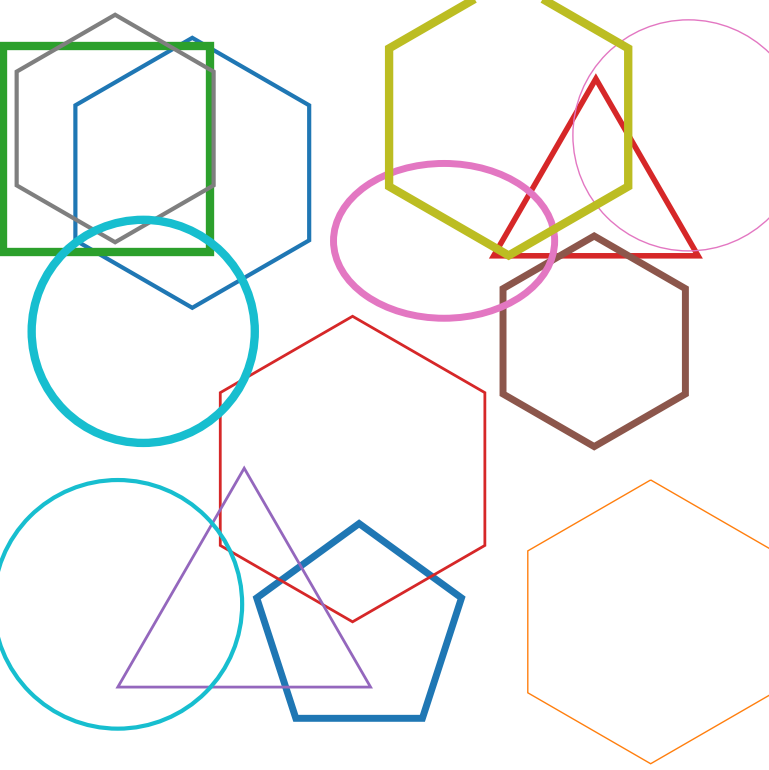[{"shape": "hexagon", "thickness": 1.5, "radius": 0.88, "center": [0.25, 0.776]}, {"shape": "pentagon", "thickness": 2.5, "radius": 0.7, "center": [0.466, 0.18]}, {"shape": "hexagon", "thickness": 0.5, "radius": 0.92, "center": [0.845, 0.192]}, {"shape": "square", "thickness": 3, "radius": 0.67, "center": [0.139, 0.807]}, {"shape": "triangle", "thickness": 2, "radius": 0.77, "center": [0.774, 0.744]}, {"shape": "hexagon", "thickness": 1, "radius": 0.99, "center": [0.458, 0.391]}, {"shape": "triangle", "thickness": 1, "radius": 0.95, "center": [0.317, 0.202]}, {"shape": "hexagon", "thickness": 2.5, "radius": 0.68, "center": [0.772, 0.557]}, {"shape": "circle", "thickness": 0.5, "radius": 0.75, "center": [0.894, 0.824]}, {"shape": "oval", "thickness": 2.5, "radius": 0.72, "center": [0.577, 0.687]}, {"shape": "hexagon", "thickness": 1.5, "radius": 0.74, "center": [0.15, 0.833]}, {"shape": "hexagon", "thickness": 3, "radius": 0.9, "center": [0.661, 0.848]}, {"shape": "circle", "thickness": 3, "radius": 0.72, "center": [0.186, 0.57]}, {"shape": "circle", "thickness": 1.5, "radius": 0.81, "center": [0.153, 0.215]}]